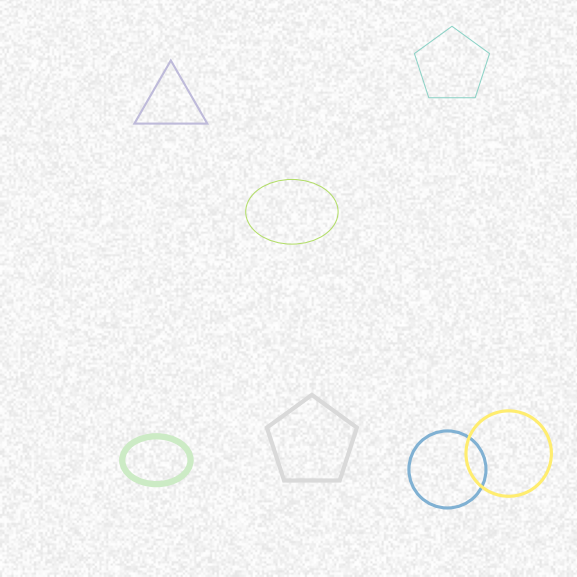[{"shape": "pentagon", "thickness": 0.5, "radius": 0.34, "center": [0.783, 0.885]}, {"shape": "triangle", "thickness": 1, "radius": 0.36, "center": [0.296, 0.822]}, {"shape": "circle", "thickness": 1.5, "radius": 0.33, "center": [0.775, 0.186]}, {"shape": "oval", "thickness": 0.5, "radius": 0.4, "center": [0.505, 0.632]}, {"shape": "pentagon", "thickness": 2, "radius": 0.41, "center": [0.54, 0.233]}, {"shape": "oval", "thickness": 3, "radius": 0.3, "center": [0.271, 0.202]}, {"shape": "circle", "thickness": 1.5, "radius": 0.37, "center": [0.881, 0.214]}]